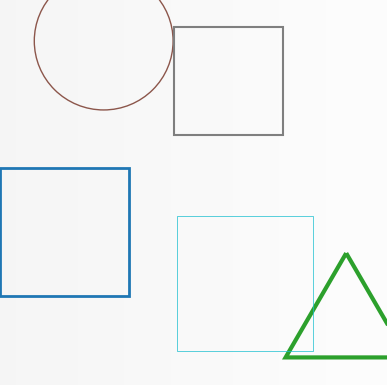[{"shape": "square", "thickness": 2, "radius": 0.83, "center": [0.166, 0.396]}, {"shape": "triangle", "thickness": 3, "radius": 0.9, "center": [0.893, 0.162]}, {"shape": "circle", "thickness": 1, "radius": 0.9, "center": [0.268, 0.894]}, {"shape": "square", "thickness": 1.5, "radius": 0.7, "center": [0.59, 0.79]}, {"shape": "square", "thickness": 0.5, "radius": 0.88, "center": [0.631, 0.264]}]